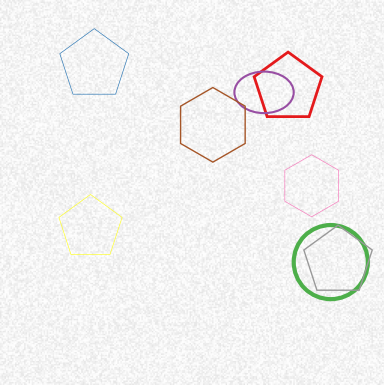[{"shape": "pentagon", "thickness": 2, "radius": 0.46, "center": [0.748, 0.772]}, {"shape": "pentagon", "thickness": 0.5, "radius": 0.47, "center": [0.245, 0.831]}, {"shape": "circle", "thickness": 3, "radius": 0.48, "center": [0.859, 0.319]}, {"shape": "oval", "thickness": 1.5, "radius": 0.39, "center": [0.686, 0.76]}, {"shape": "pentagon", "thickness": 0.5, "radius": 0.43, "center": [0.235, 0.409]}, {"shape": "hexagon", "thickness": 1, "radius": 0.48, "center": [0.553, 0.676]}, {"shape": "hexagon", "thickness": 0.5, "radius": 0.4, "center": [0.81, 0.518]}, {"shape": "pentagon", "thickness": 1, "radius": 0.47, "center": [0.878, 0.322]}]